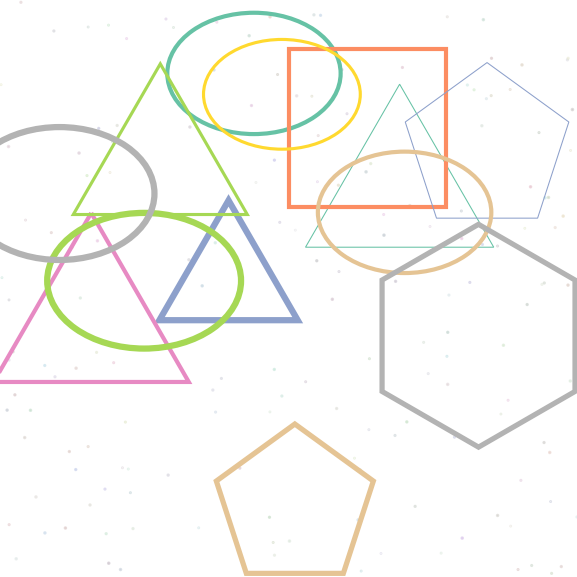[{"shape": "oval", "thickness": 2, "radius": 0.75, "center": [0.44, 0.872]}, {"shape": "triangle", "thickness": 0.5, "radius": 0.94, "center": [0.692, 0.665]}, {"shape": "square", "thickness": 2, "radius": 0.68, "center": [0.636, 0.778]}, {"shape": "pentagon", "thickness": 0.5, "radius": 0.74, "center": [0.843, 0.742]}, {"shape": "triangle", "thickness": 3, "radius": 0.69, "center": [0.396, 0.514]}, {"shape": "triangle", "thickness": 2, "radius": 0.98, "center": [0.158, 0.435]}, {"shape": "triangle", "thickness": 1.5, "radius": 0.87, "center": [0.278, 0.715]}, {"shape": "oval", "thickness": 3, "radius": 0.84, "center": [0.25, 0.513]}, {"shape": "oval", "thickness": 1.5, "radius": 0.68, "center": [0.488, 0.836]}, {"shape": "oval", "thickness": 2, "radius": 0.75, "center": [0.701, 0.631]}, {"shape": "pentagon", "thickness": 2.5, "radius": 0.71, "center": [0.511, 0.122]}, {"shape": "hexagon", "thickness": 2.5, "radius": 0.96, "center": [0.829, 0.418]}, {"shape": "oval", "thickness": 3, "radius": 0.82, "center": [0.103, 0.664]}]